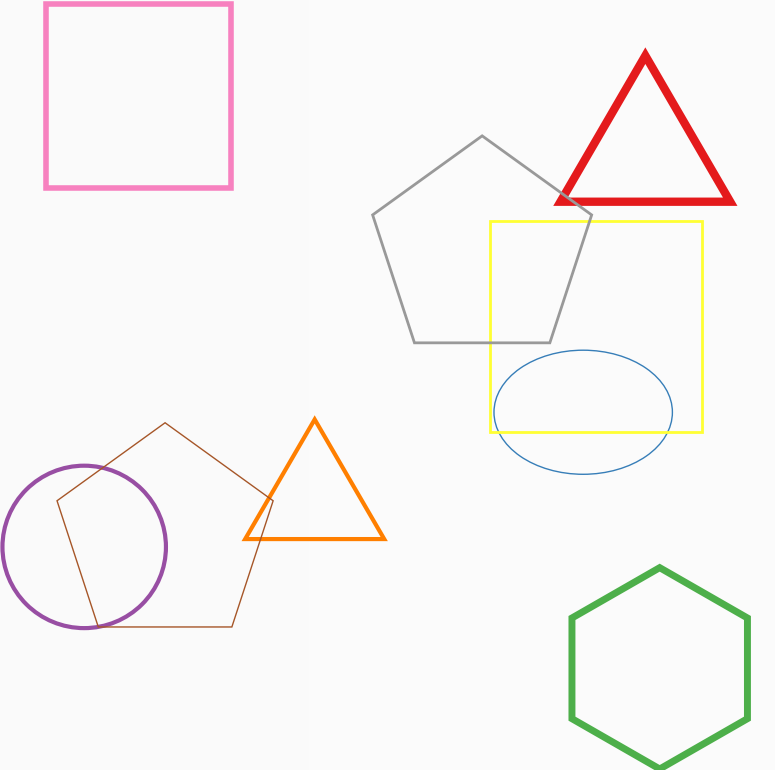[{"shape": "triangle", "thickness": 3, "radius": 0.63, "center": [0.833, 0.801]}, {"shape": "oval", "thickness": 0.5, "radius": 0.58, "center": [0.753, 0.465]}, {"shape": "hexagon", "thickness": 2.5, "radius": 0.65, "center": [0.851, 0.132]}, {"shape": "circle", "thickness": 1.5, "radius": 0.53, "center": [0.109, 0.29]}, {"shape": "triangle", "thickness": 1.5, "radius": 0.52, "center": [0.406, 0.352]}, {"shape": "square", "thickness": 1, "radius": 0.68, "center": [0.769, 0.576]}, {"shape": "pentagon", "thickness": 0.5, "radius": 0.73, "center": [0.213, 0.304]}, {"shape": "square", "thickness": 2, "radius": 0.6, "center": [0.179, 0.875]}, {"shape": "pentagon", "thickness": 1, "radius": 0.74, "center": [0.622, 0.675]}]